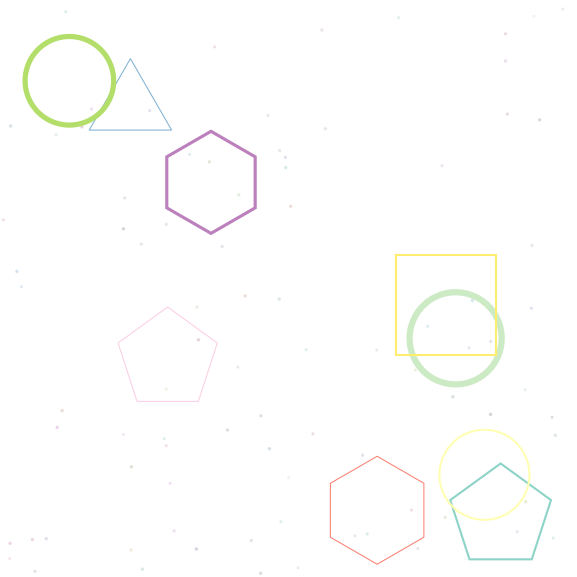[{"shape": "pentagon", "thickness": 1, "radius": 0.46, "center": [0.867, 0.105]}, {"shape": "circle", "thickness": 1, "radius": 0.39, "center": [0.839, 0.177]}, {"shape": "hexagon", "thickness": 0.5, "radius": 0.47, "center": [0.653, 0.116]}, {"shape": "triangle", "thickness": 0.5, "radius": 0.41, "center": [0.226, 0.815]}, {"shape": "circle", "thickness": 2.5, "radius": 0.38, "center": [0.12, 0.859]}, {"shape": "pentagon", "thickness": 0.5, "radius": 0.45, "center": [0.29, 0.377]}, {"shape": "hexagon", "thickness": 1.5, "radius": 0.44, "center": [0.365, 0.683]}, {"shape": "circle", "thickness": 3, "radius": 0.4, "center": [0.789, 0.413]}, {"shape": "square", "thickness": 1, "radius": 0.43, "center": [0.773, 0.472]}]